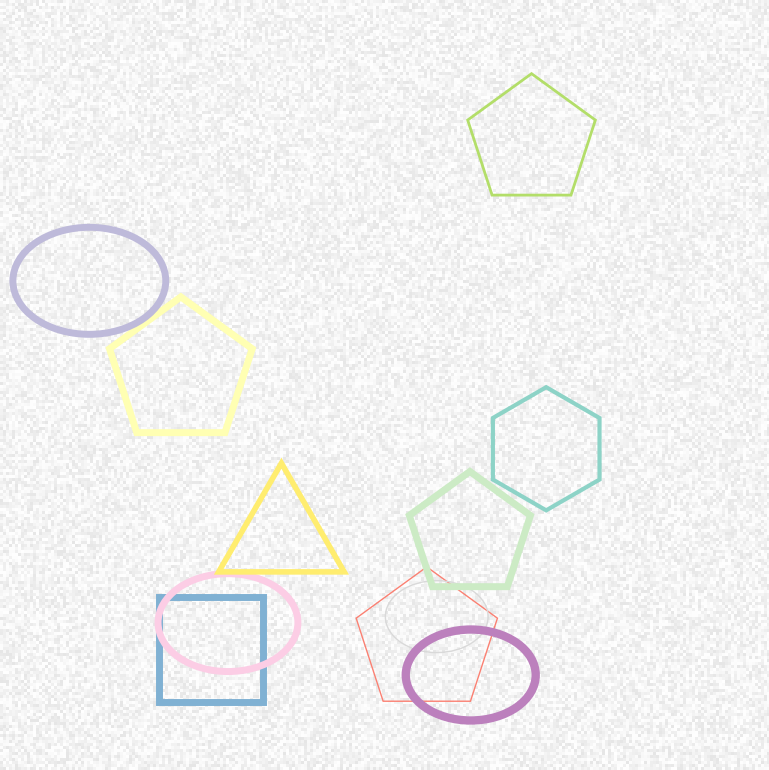[{"shape": "hexagon", "thickness": 1.5, "radius": 0.4, "center": [0.709, 0.417]}, {"shape": "pentagon", "thickness": 2.5, "radius": 0.49, "center": [0.235, 0.517]}, {"shape": "oval", "thickness": 2.5, "radius": 0.5, "center": [0.116, 0.635]}, {"shape": "pentagon", "thickness": 0.5, "radius": 0.48, "center": [0.554, 0.167]}, {"shape": "square", "thickness": 2.5, "radius": 0.34, "center": [0.274, 0.156]}, {"shape": "pentagon", "thickness": 1, "radius": 0.44, "center": [0.69, 0.817]}, {"shape": "oval", "thickness": 2.5, "radius": 0.45, "center": [0.296, 0.191]}, {"shape": "oval", "thickness": 0.5, "radius": 0.33, "center": [0.567, 0.199]}, {"shape": "oval", "thickness": 3, "radius": 0.42, "center": [0.611, 0.123]}, {"shape": "pentagon", "thickness": 2.5, "radius": 0.41, "center": [0.61, 0.305]}, {"shape": "triangle", "thickness": 2, "radius": 0.47, "center": [0.365, 0.304]}]